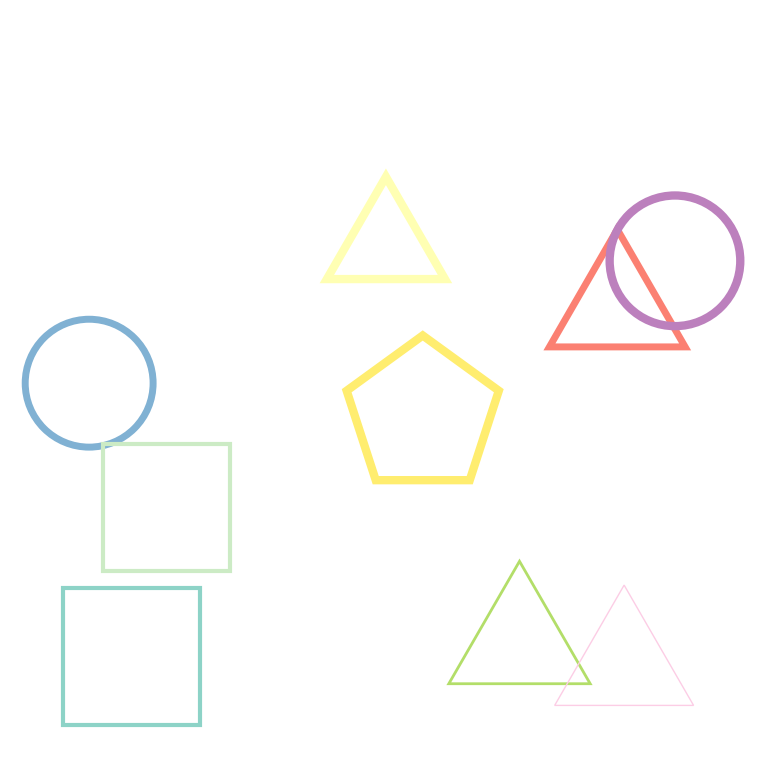[{"shape": "square", "thickness": 1.5, "radius": 0.45, "center": [0.171, 0.147]}, {"shape": "triangle", "thickness": 3, "radius": 0.44, "center": [0.501, 0.682]}, {"shape": "triangle", "thickness": 2.5, "radius": 0.51, "center": [0.802, 0.6]}, {"shape": "circle", "thickness": 2.5, "radius": 0.42, "center": [0.116, 0.502]}, {"shape": "triangle", "thickness": 1, "radius": 0.53, "center": [0.675, 0.165]}, {"shape": "triangle", "thickness": 0.5, "radius": 0.52, "center": [0.811, 0.136]}, {"shape": "circle", "thickness": 3, "radius": 0.42, "center": [0.877, 0.661]}, {"shape": "square", "thickness": 1.5, "radius": 0.41, "center": [0.216, 0.341]}, {"shape": "pentagon", "thickness": 3, "radius": 0.52, "center": [0.549, 0.46]}]